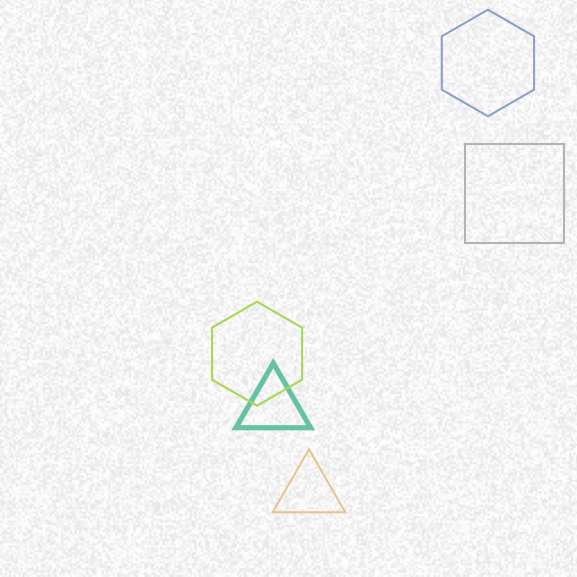[{"shape": "triangle", "thickness": 2.5, "radius": 0.37, "center": [0.473, 0.296]}, {"shape": "hexagon", "thickness": 1, "radius": 0.46, "center": [0.845, 0.89]}, {"shape": "hexagon", "thickness": 1, "radius": 0.45, "center": [0.445, 0.387]}, {"shape": "triangle", "thickness": 1, "radius": 0.36, "center": [0.535, 0.148]}, {"shape": "square", "thickness": 1, "radius": 0.43, "center": [0.891, 0.664]}]